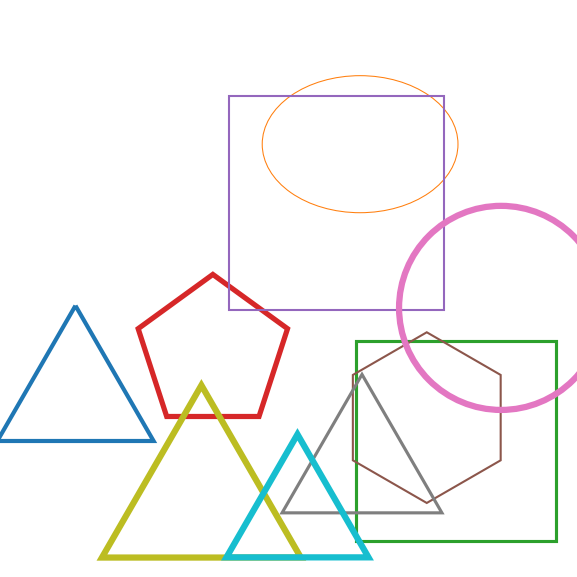[{"shape": "triangle", "thickness": 2, "radius": 0.78, "center": [0.131, 0.314]}, {"shape": "oval", "thickness": 0.5, "radius": 0.85, "center": [0.624, 0.749]}, {"shape": "square", "thickness": 1.5, "radius": 0.87, "center": [0.789, 0.236]}, {"shape": "pentagon", "thickness": 2.5, "radius": 0.68, "center": [0.369, 0.388]}, {"shape": "square", "thickness": 1, "radius": 0.93, "center": [0.583, 0.648]}, {"shape": "hexagon", "thickness": 1, "radius": 0.74, "center": [0.739, 0.276]}, {"shape": "circle", "thickness": 3, "radius": 0.88, "center": [0.868, 0.466]}, {"shape": "triangle", "thickness": 1.5, "radius": 0.8, "center": [0.627, 0.191]}, {"shape": "triangle", "thickness": 3, "radius": 0.99, "center": [0.349, 0.133]}, {"shape": "triangle", "thickness": 3, "radius": 0.71, "center": [0.515, 0.105]}]